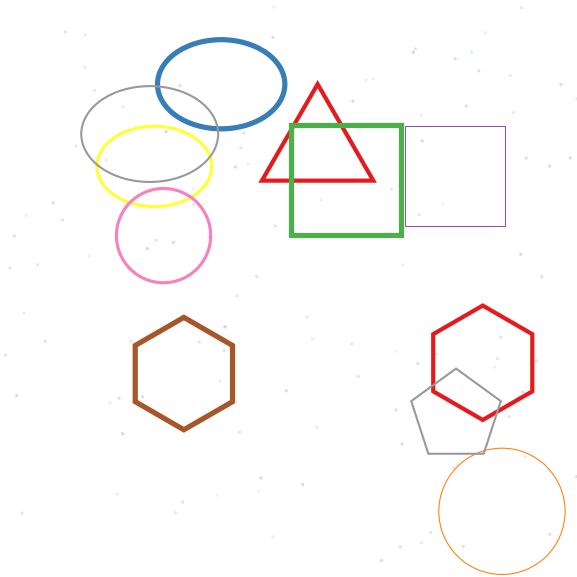[{"shape": "hexagon", "thickness": 2, "radius": 0.5, "center": [0.836, 0.371]}, {"shape": "triangle", "thickness": 2, "radius": 0.56, "center": [0.55, 0.742]}, {"shape": "oval", "thickness": 2.5, "radius": 0.55, "center": [0.383, 0.853]}, {"shape": "square", "thickness": 2.5, "radius": 0.48, "center": [0.599, 0.688]}, {"shape": "square", "thickness": 0.5, "radius": 0.43, "center": [0.788, 0.695]}, {"shape": "circle", "thickness": 0.5, "radius": 0.55, "center": [0.869, 0.114]}, {"shape": "oval", "thickness": 1.5, "radius": 0.5, "center": [0.267, 0.711]}, {"shape": "hexagon", "thickness": 2.5, "radius": 0.49, "center": [0.318, 0.352]}, {"shape": "circle", "thickness": 1.5, "radius": 0.41, "center": [0.283, 0.591]}, {"shape": "oval", "thickness": 1, "radius": 0.59, "center": [0.259, 0.767]}, {"shape": "pentagon", "thickness": 1, "radius": 0.41, "center": [0.79, 0.279]}]